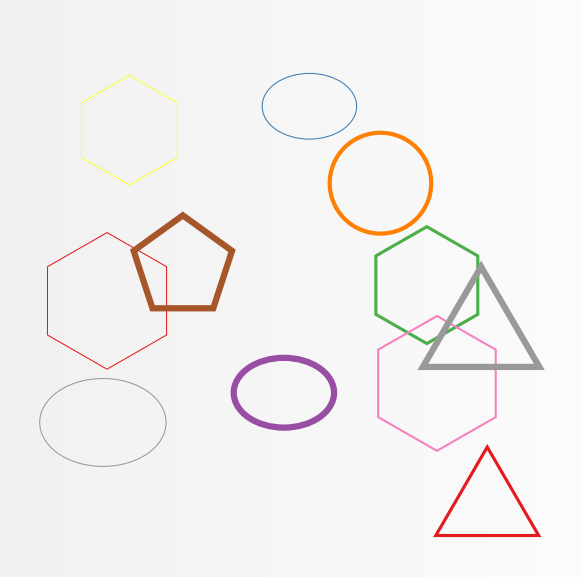[{"shape": "hexagon", "thickness": 0.5, "radius": 0.59, "center": [0.184, 0.478]}, {"shape": "triangle", "thickness": 1.5, "radius": 0.51, "center": [0.838, 0.123]}, {"shape": "oval", "thickness": 0.5, "radius": 0.41, "center": [0.532, 0.815]}, {"shape": "hexagon", "thickness": 1.5, "radius": 0.51, "center": [0.734, 0.505]}, {"shape": "oval", "thickness": 3, "radius": 0.43, "center": [0.488, 0.319]}, {"shape": "circle", "thickness": 2, "radius": 0.44, "center": [0.655, 0.682]}, {"shape": "hexagon", "thickness": 0.5, "radius": 0.48, "center": [0.223, 0.774]}, {"shape": "pentagon", "thickness": 3, "radius": 0.44, "center": [0.315, 0.537]}, {"shape": "hexagon", "thickness": 1, "radius": 0.58, "center": [0.752, 0.335]}, {"shape": "triangle", "thickness": 3, "radius": 0.58, "center": [0.828, 0.422]}, {"shape": "oval", "thickness": 0.5, "radius": 0.54, "center": [0.177, 0.268]}]